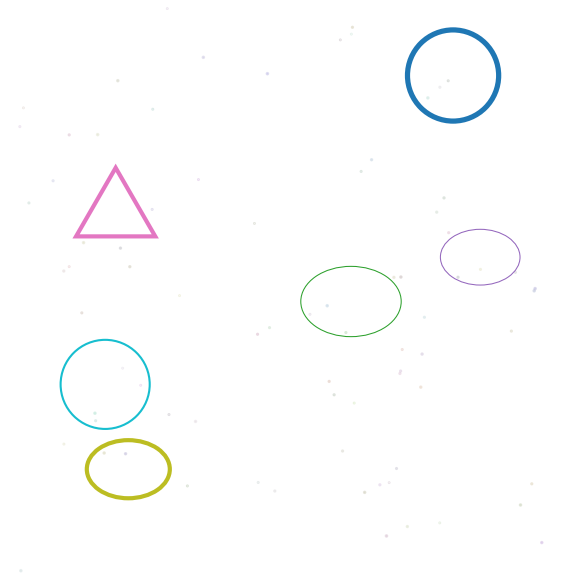[{"shape": "circle", "thickness": 2.5, "radius": 0.39, "center": [0.785, 0.868]}, {"shape": "oval", "thickness": 0.5, "radius": 0.43, "center": [0.608, 0.477]}, {"shape": "oval", "thickness": 0.5, "radius": 0.34, "center": [0.832, 0.554]}, {"shape": "triangle", "thickness": 2, "radius": 0.4, "center": [0.2, 0.629]}, {"shape": "oval", "thickness": 2, "radius": 0.36, "center": [0.222, 0.187]}, {"shape": "circle", "thickness": 1, "radius": 0.39, "center": [0.182, 0.334]}]